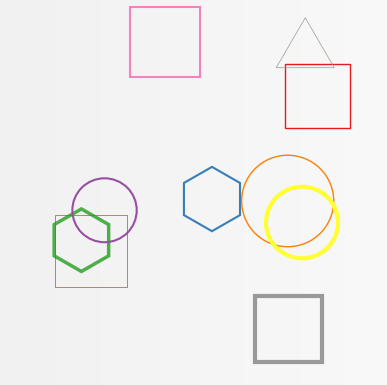[{"shape": "square", "thickness": 1, "radius": 0.42, "center": [0.82, 0.751]}, {"shape": "hexagon", "thickness": 1.5, "radius": 0.42, "center": [0.547, 0.483]}, {"shape": "hexagon", "thickness": 2.5, "radius": 0.41, "center": [0.21, 0.376]}, {"shape": "circle", "thickness": 1.5, "radius": 0.42, "center": [0.27, 0.454]}, {"shape": "circle", "thickness": 1, "radius": 0.59, "center": [0.742, 0.478]}, {"shape": "circle", "thickness": 3, "radius": 0.46, "center": [0.779, 0.422]}, {"shape": "square", "thickness": 0.5, "radius": 0.46, "center": [0.234, 0.348]}, {"shape": "square", "thickness": 1.5, "radius": 0.45, "center": [0.425, 0.89]}, {"shape": "triangle", "thickness": 0.5, "radius": 0.43, "center": [0.788, 0.867]}, {"shape": "square", "thickness": 3, "radius": 0.43, "center": [0.745, 0.146]}]